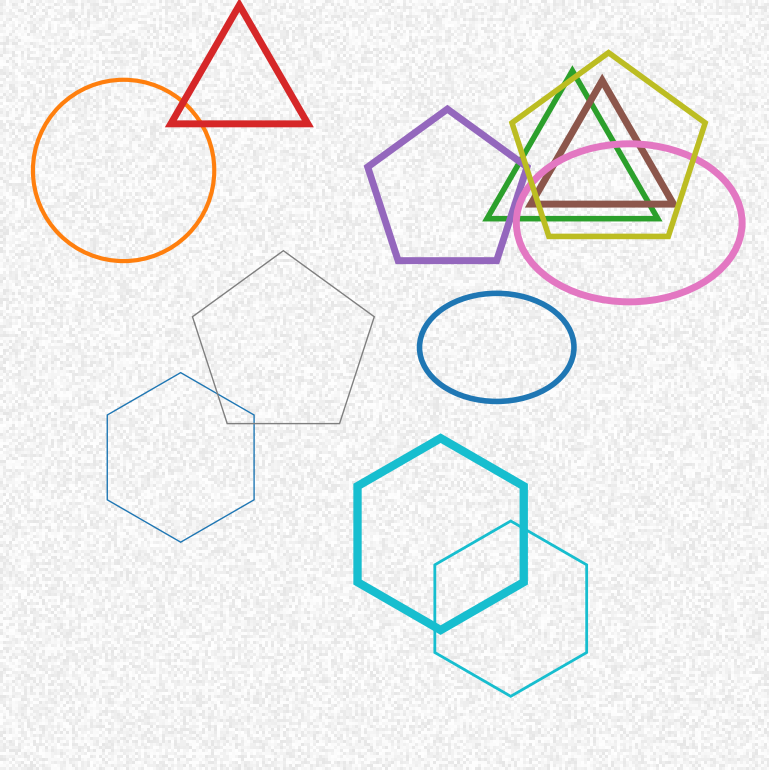[{"shape": "oval", "thickness": 2, "radius": 0.5, "center": [0.645, 0.549]}, {"shape": "hexagon", "thickness": 0.5, "radius": 0.55, "center": [0.235, 0.406]}, {"shape": "circle", "thickness": 1.5, "radius": 0.59, "center": [0.161, 0.779]}, {"shape": "triangle", "thickness": 2, "radius": 0.64, "center": [0.743, 0.78]}, {"shape": "triangle", "thickness": 2.5, "radius": 0.51, "center": [0.311, 0.891]}, {"shape": "pentagon", "thickness": 2.5, "radius": 0.54, "center": [0.581, 0.75]}, {"shape": "triangle", "thickness": 2.5, "radius": 0.53, "center": [0.782, 0.788]}, {"shape": "oval", "thickness": 2.5, "radius": 0.73, "center": [0.817, 0.711]}, {"shape": "pentagon", "thickness": 0.5, "radius": 0.62, "center": [0.368, 0.55]}, {"shape": "pentagon", "thickness": 2, "radius": 0.66, "center": [0.79, 0.8]}, {"shape": "hexagon", "thickness": 1, "radius": 0.57, "center": [0.663, 0.21]}, {"shape": "hexagon", "thickness": 3, "radius": 0.62, "center": [0.572, 0.306]}]